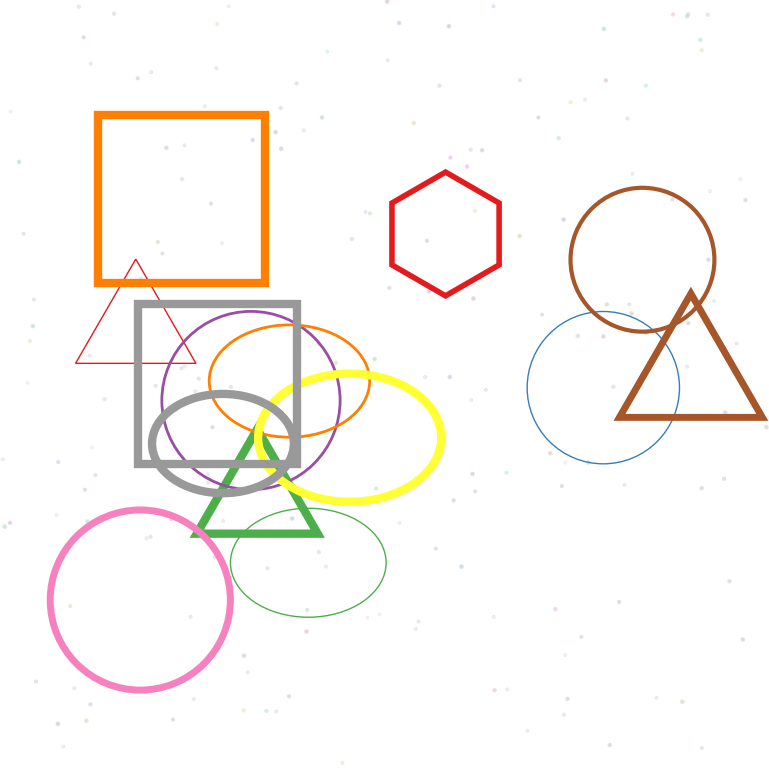[{"shape": "hexagon", "thickness": 2, "radius": 0.4, "center": [0.579, 0.696]}, {"shape": "triangle", "thickness": 0.5, "radius": 0.45, "center": [0.176, 0.573]}, {"shape": "circle", "thickness": 0.5, "radius": 0.49, "center": [0.784, 0.497]}, {"shape": "oval", "thickness": 0.5, "radius": 0.51, "center": [0.4, 0.269]}, {"shape": "triangle", "thickness": 3, "radius": 0.45, "center": [0.334, 0.352]}, {"shape": "circle", "thickness": 1, "radius": 0.58, "center": [0.326, 0.48]}, {"shape": "square", "thickness": 3, "radius": 0.54, "center": [0.235, 0.742]}, {"shape": "oval", "thickness": 1, "radius": 0.52, "center": [0.376, 0.505]}, {"shape": "oval", "thickness": 3, "radius": 0.59, "center": [0.454, 0.432]}, {"shape": "circle", "thickness": 1.5, "radius": 0.47, "center": [0.834, 0.663]}, {"shape": "triangle", "thickness": 2.5, "radius": 0.54, "center": [0.897, 0.512]}, {"shape": "circle", "thickness": 2.5, "radius": 0.58, "center": [0.182, 0.221]}, {"shape": "square", "thickness": 3, "radius": 0.52, "center": [0.283, 0.501]}, {"shape": "oval", "thickness": 3, "radius": 0.46, "center": [0.29, 0.424]}]